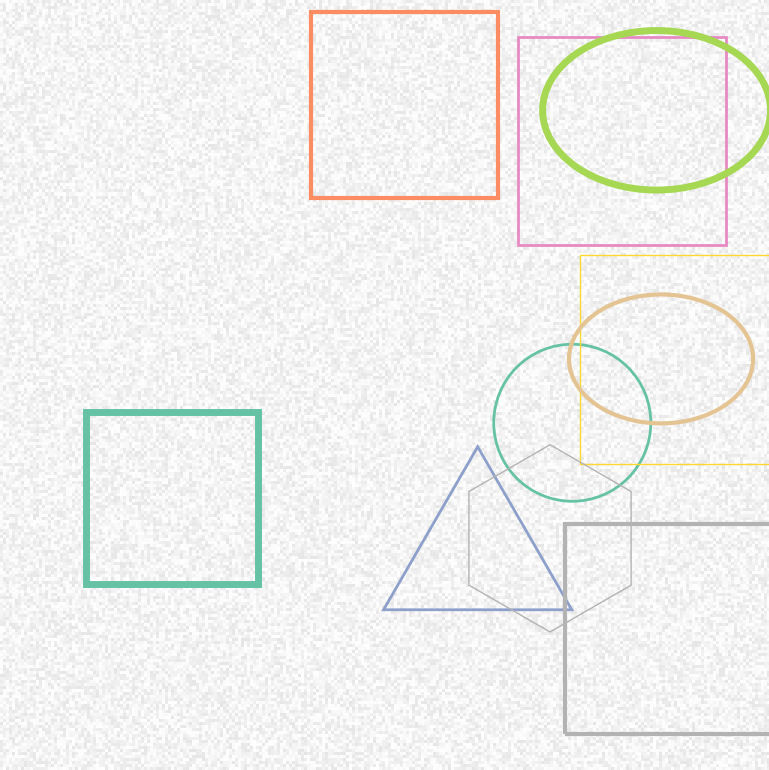[{"shape": "square", "thickness": 2.5, "radius": 0.56, "center": [0.224, 0.353]}, {"shape": "circle", "thickness": 1, "radius": 0.51, "center": [0.743, 0.451]}, {"shape": "square", "thickness": 1.5, "radius": 0.61, "center": [0.525, 0.863]}, {"shape": "triangle", "thickness": 1, "radius": 0.71, "center": [0.62, 0.279]}, {"shape": "square", "thickness": 1, "radius": 0.68, "center": [0.808, 0.816]}, {"shape": "oval", "thickness": 2.5, "radius": 0.74, "center": [0.853, 0.857]}, {"shape": "square", "thickness": 0.5, "radius": 0.68, "center": [0.89, 0.533]}, {"shape": "oval", "thickness": 1.5, "radius": 0.6, "center": [0.859, 0.534]}, {"shape": "hexagon", "thickness": 0.5, "radius": 0.61, "center": [0.714, 0.301]}, {"shape": "square", "thickness": 1.5, "radius": 0.68, "center": [0.87, 0.183]}]